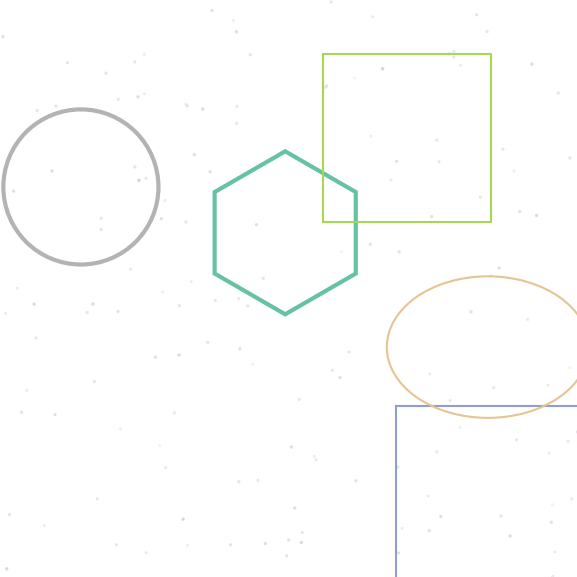[{"shape": "hexagon", "thickness": 2, "radius": 0.71, "center": [0.494, 0.596]}, {"shape": "square", "thickness": 1, "radius": 0.95, "center": [0.875, 0.105]}, {"shape": "square", "thickness": 1, "radius": 0.73, "center": [0.705, 0.761]}, {"shape": "oval", "thickness": 1, "radius": 0.88, "center": [0.845, 0.398]}, {"shape": "circle", "thickness": 2, "radius": 0.67, "center": [0.14, 0.675]}]